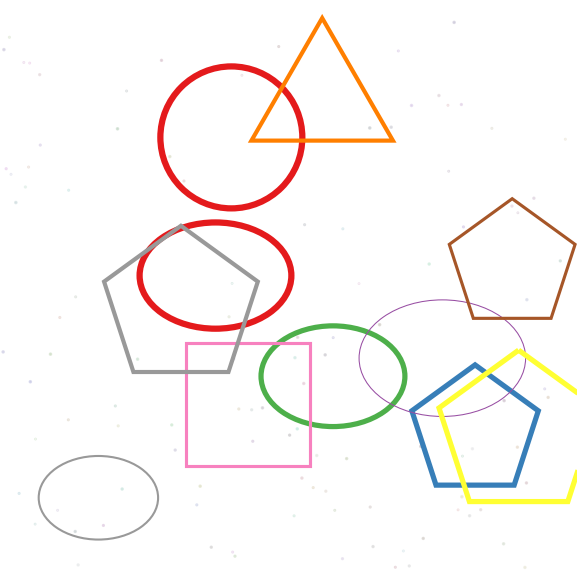[{"shape": "oval", "thickness": 3, "radius": 0.66, "center": [0.373, 0.522]}, {"shape": "circle", "thickness": 3, "radius": 0.61, "center": [0.401, 0.761]}, {"shape": "pentagon", "thickness": 2.5, "radius": 0.58, "center": [0.823, 0.252]}, {"shape": "oval", "thickness": 2.5, "radius": 0.62, "center": [0.577, 0.348]}, {"shape": "oval", "thickness": 0.5, "radius": 0.72, "center": [0.766, 0.379]}, {"shape": "triangle", "thickness": 2, "radius": 0.71, "center": [0.558, 0.826]}, {"shape": "pentagon", "thickness": 2.5, "radius": 0.72, "center": [0.898, 0.248]}, {"shape": "pentagon", "thickness": 1.5, "radius": 0.57, "center": [0.887, 0.541]}, {"shape": "square", "thickness": 1.5, "radius": 0.53, "center": [0.43, 0.299]}, {"shape": "oval", "thickness": 1, "radius": 0.52, "center": [0.17, 0.137]}, {"shape": "pentagon", "thickness": 2, "radius": 0.7, "center": [0.313, 0.468]}]